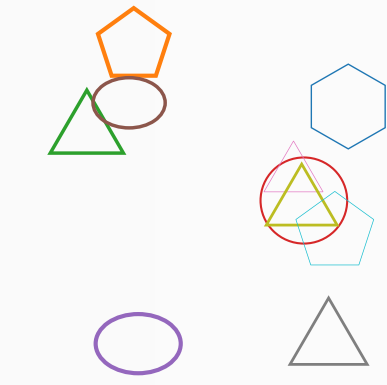[{"shape": "hexagon", "thickness": 1, "radius": 0.55, "center": [0.899, 0.723]}, {"shape": "pentagon", "thickness": 3, "radius": 0.49, "center": [0.345, 0.882]}, {"shape": "triangle", "thickness": 2.5, "radius": 0.54, "center": [0.224, 0.657]}, {"shape": "circle", "thickness": 1.5, "radius": 0.56, "center": [0.784, 0.479]}, {"shape": "oval", "thickness": 3, "radius": 0.55, "center": [0.357, 0.107]}, {"shape": "oval", "thickness": 2.5, "radius": 0.47, "center": [0.333, 0.733]}, {"shape": "triangle", "thickness": 0.5, "radius": 0.44, "center": [0.757, 0.546]}, {"shape": "triangle", "thickness": 2, "radius": 0.57, "center": [0.848, 0.111]}, {"shape": "triangle", "thickness": 2, "radius": 0.53, "center": [0.779, 0.468]}, {"shape": "pentagon", "thickness": 0.5, "radius": 0.53, "center": [0.864, 0.397]}]